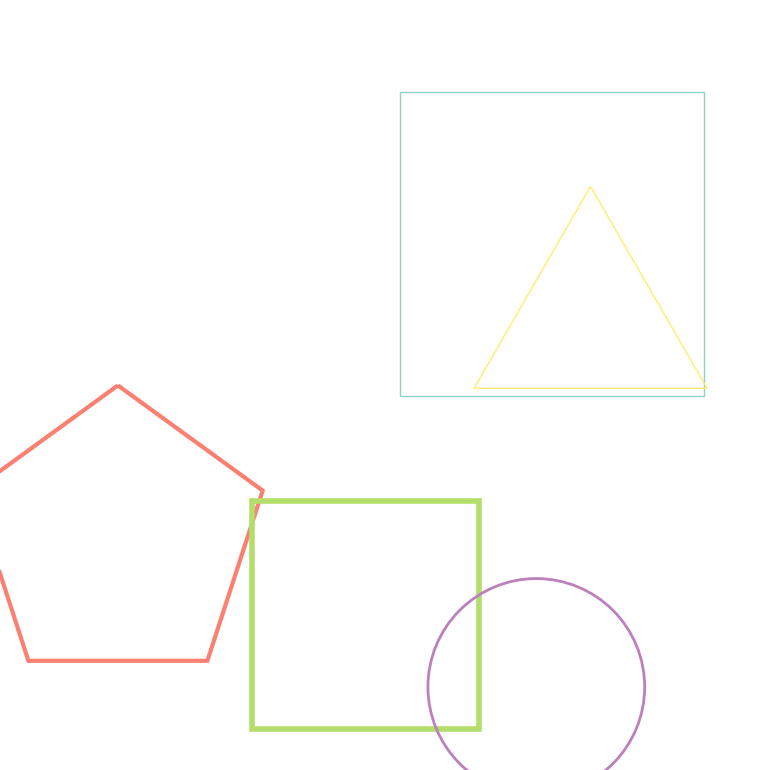[{"shape": "square", "thickness": 0.5, "radius": 0.99, "center": [0.717, 0.684]}, {"shape": "pentagon", "thickness": 1.5, "radius": 0.99, "center": [0.153, 0.302]}, {"shape": "square", "thickness": 2, "radius": 0.74, "center": [0.475, 0.201]}, {"shape": "circle", "thickness": 1, "radius": 0.7, "center": [0.697, 0.108]}, {"shape": "triangle", "thickness": 0.5, "radius": 0.87, "center": [0.767, 0.583]}]